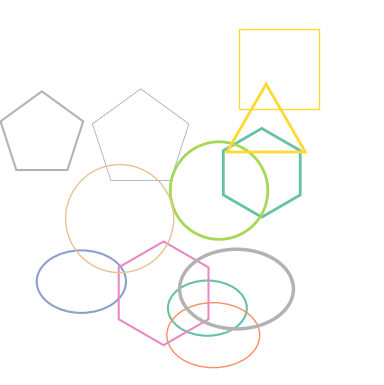[{"shape": "oval", "thickness": 1.5, "radius": 0.51, "center": [0.539, 0.2]}, {"shape": "hexagon", "thickness": 2, "radius": 0.58, "center": [0.68, 0.551]}, {"shape": "oval", "thickness": 1, "radius": 0.6, "center": [0.554, 0.129]}, {"shape": "pentagon", "thickness": 0.5, "radius": 0.66, "center": [0.365, 0.637]}, {"shape": "oval", "thickness": 1.5, "radius": 0.58, "center": [0.211, 0.268]}, {"shape": "hexagon", "thickness": 1.5, "radius": 0.67, "center": [0.425, 0.238]}, {"shape": "circle", "thickness": 2, "radius": 0.63, "center": [0.569, 0.505]}, {"shape": "triangle", "thickness": 2, "radius": 0.59, "center": [0.691, 0.664]}, {"shape": "square", "thickness": 1, "radius": 0.52, "center": [0.724, 0.821]}, {"shape": "circle", "thickness": 1, "radius": 0.7, "center": [0.311, 0.432]}, {"shape": "oval", "thickness": 2.5, "radius": 0.74, "center": [0.614, 0.249]}, {"shape": "pentagon", "thickness": 1.5, "radius": 0.56, "center": [0.109, 0.65]}]